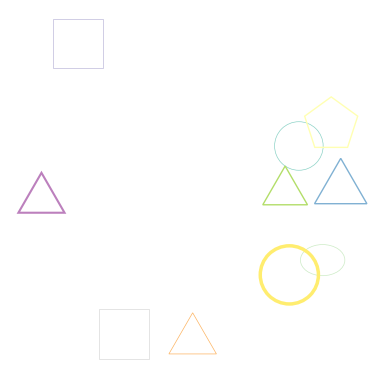[{"shape": "circle", "thickness": 0.5, "radius": 0.32, "center": [0.776, 0.621]}, {"shape": "pentagon", "thickness": 1, "radius": 0.36, "center": [0.86, 0.676]}, {"shape": "square", "thickness": 0.5, "radius": 0.32, "center": [0.202, 0.888]}, {"shape": "triangle", "thickness": 1, "radius": 0.39, "center": [0.885, 0.51]}, {"shape": "triangle", "thickness": 0.5, "radius": 0.36, "center": [0.5, 0.116]}, {"shape": "triangle", "thickness": 1, "radius": 0.34, "center": [0.741, 0.502]}, {"shape": "square", "thickness": 0.5, "radius": 0.33, "center": [0.322, 0.132]}, {"shape": "triangle", "thickness": 1.5, "radius": 0.35, "center": [0.108, 0.482]}, {"shape": "oval", "thickness": 0.5, "radius": 0.29, "center": [0.838, 0.324]}, {"shape": "circle", "thickness": 2.5, "radius": 0.38, "center": [0.752, 0.286]}]